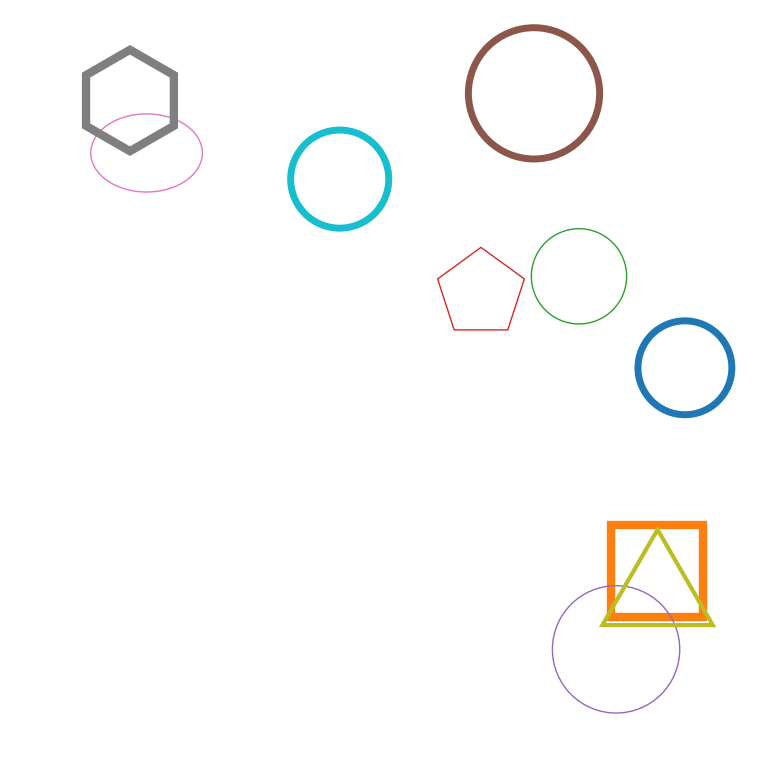[{"shape": "circle", "thickness": 2.5, "radius": 0.3, "center": [0.889, 0.522]}, {"shape": "square", "thickness": 3, "radius": 0.3, "center": [0.853, 0.258]}, {"shape": "circle", "thickness": 0.5, "radius": 0.31, "center": [0.752, 0.641]}, {"shape": "pentagon", "thickness": 0.5, "radius": 0.3, "center": [0.625, 0.619]}, {"shape": "circle", "thickness": 0.5, "radius": 0.41, "center": [0.8, 0.157]}, {"shape": "circle", "thickness": 2.5, "radius": 0.43, "center": [0.694, 0.879]}, {"shape": "oval", "thickness": 0.5, "radius": 0.36, "center": [0.19, 0.801]}, {"shape": "hexagon", "thickness": 3, "radius": 0.33, "center": [0.169, 0.869]}, {"shape": "triangle", "thickness": 1.5, "radius": 0.41, "center": [0.854, 0.23]}, {"shape": "circle", "thickness": 2.5, "radius": 0.32, "center": [0.441, 0.767]}]